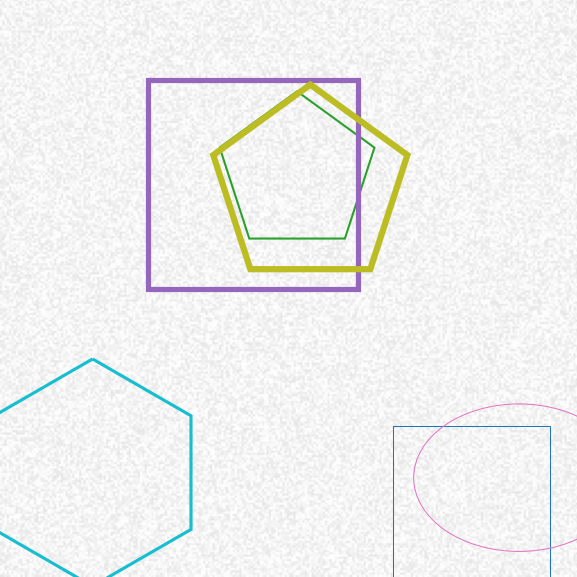[{"shape": "square", "thickness": 0.5, "radius": 0.68, "center": [0.817, 0.125]}, {"shape": "pentagon", "thickness": 1, "radius": 0.7, "center": [0.514, 0.7]}, {"shape": "square", "thickness": 2.5, "radius": 0.91, "center": [0.439, 0.68]}, {"shape": "oval", "thickness": 0.5, "radius": 0.91, "center": [0.899, 0.172]}, {"shape": "pentagon", "thickness": 3, "radius": 0.88, "center": [0.537, 0.676]}, {"shape": "hexagon", "thickness": 1.5, "radius": 0.98, "center": [0.16, 0.181]}]